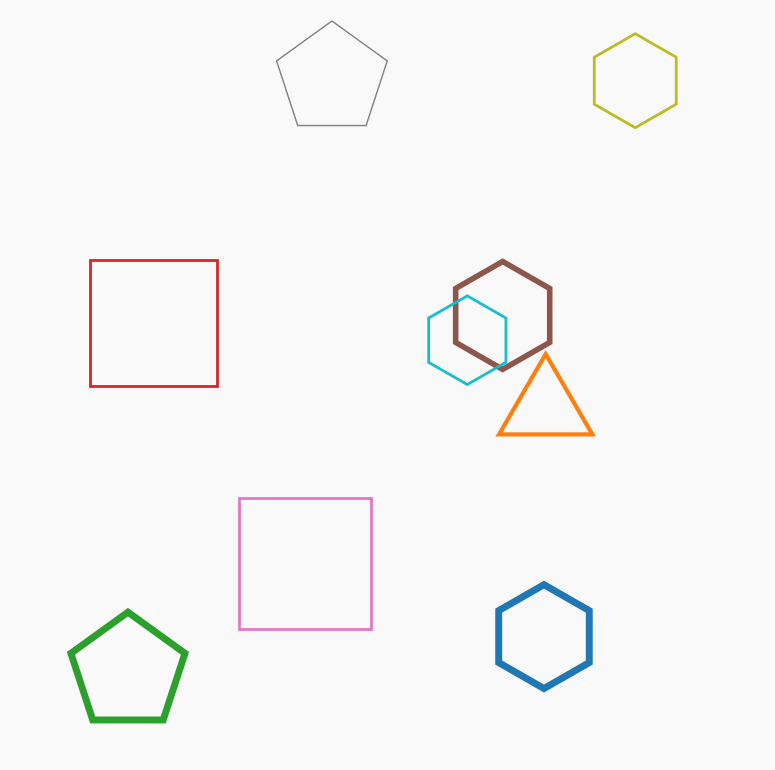[{"shape": "hexagon", "thickness": 2.5, "radius": 0.34, "center": [0.702, 0.173]}, {"shape": "triangle", "thickness": 1.5, "radius": 0.35, "center": [0.704, 0.471]}, {"shape": "pentagon", "thickness": 2.5, "radius": 0.39, "center": [0.165, 0.128]}, {"shape": "square", "thickness": 1, "radius": 0.41, "center": [0.198, 0.58]}, {"shape": "hexagon", "thickness": 2, "radius": 0.35, "center": [0.649, 0.59]}, {"shape": "square", "thickness": 1, "radius": 0.42, "center": [0.394, 0.268]}, {"shape": "pentagon", "thickness": 0.5, "radius": 0.38, "center": [0.428, 0.898]}, {"shape": "hexagon", "thickness": 1, "radius": 0.31, "center": [0.82, 0.895]}, {"shape": "hexagon", "thickness": 1, "radius": 0.29, "center": [0.603, 0.558]}]